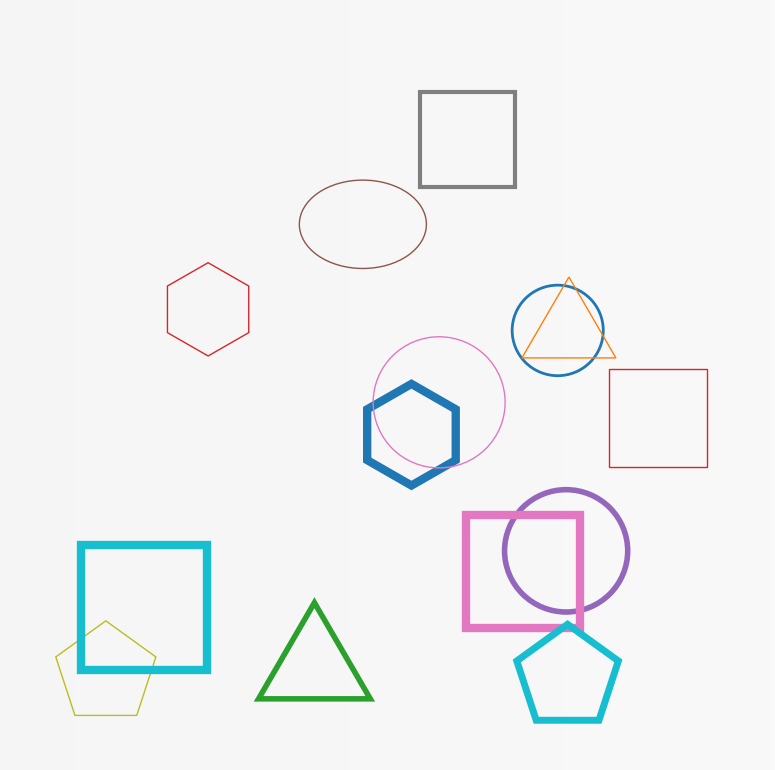[{"shape": "circle", "thickness": 1, "radius": 0.29, "center": [0.72, 0.571]}, {"shape": "hexagon", "thickness": 3, "radius": 0.33, "center": [0.531, 0.435]}, {"shape": "triangle", "thickness": 0.5, "radius": 0.35, "center": [0.734, 0.57]}, {"shape": "triangle", "thickness": 2, "radius": 0.42, "center": [0.406, 0.134]}, {"shape": "square", "thickness": 0.5, "radius": 0.32, "center": [0.849, 0.457]}, {"shape": "hexagon", "thickness": 0.5, "radius": 0.3, "center": [0.269, 0.598]}, {"shape": "circle", "thickness": 2, "radius": 0.4, "center": [0.73, 0.285]}, {"shape": "oval", "thickness": 0.5, "radius": 0.41, "center": [0.468, 0.709]}, {"shape": "square", "thickness": 3, "radius": 0.37, "center": [0.674, 0.258]}, {"shape": "circle", "thickness": 0.5, "radius": 0.43, "center": [0.567, 0.477]}, {"shape": "square", "thickness": 1.5, "radius": 0.31, "center": [0.603, 0.819]}, {"shape": "pentagon", "thickness": 0.5, "radius": 0.34, "center": [0.137, 0.126]}, {"shape": "square", "thickness": 3, "radius": 0.41, "center": [0.185, 0.212]}, {"shape": "pentagon", "thickness": 2.5, "radius": 0.34, "center": [0.732, 0.12]}]